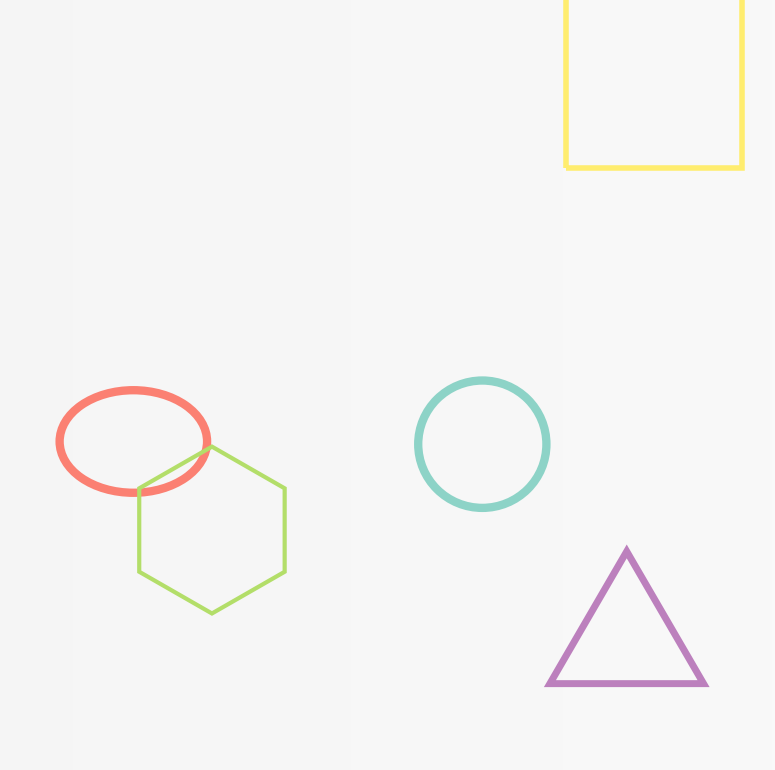[{"shape": "circle", "thickness": 3, "radius": 0.41, "center": [0.622, 0.423]}, {"shape": "oval", "thickness": 3, "radius": 0.48, "center": [0.172, 0.427]}, {"shape": "hexagon", "thickness": 1.5, "radius": 0.54, "center": [0.273, 0.312]}, {"shape": "triangle", "thickness": 2.5, "radius": 0.57, "center": [0.809, 0.169]}, {"shape": "square", "thickness": 2, "radius": 0.57, "center": [0.844, 0.896]}]